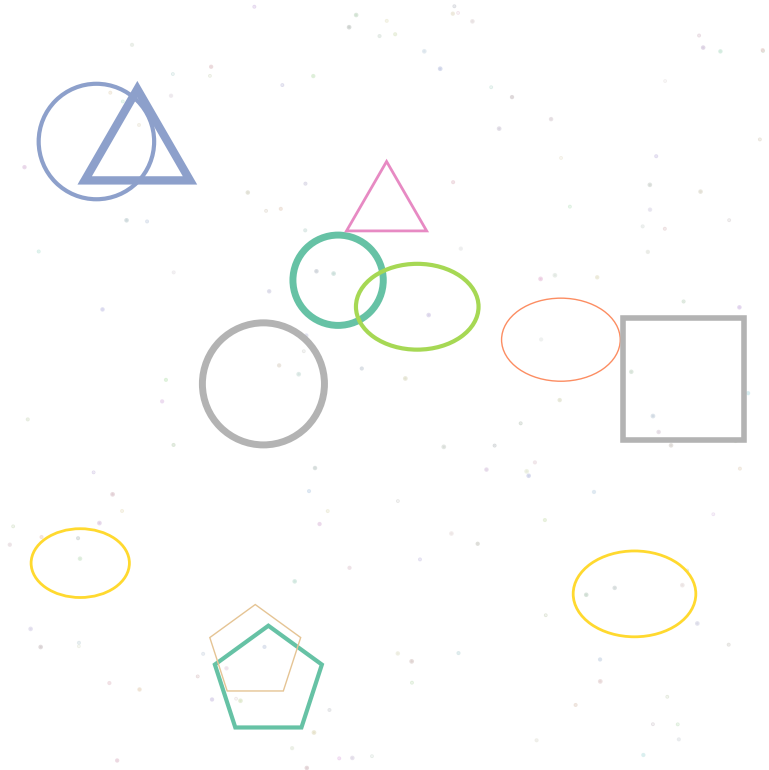[{"shape": "circle", "thickness": 2.5, "radius": 0.29, "center": [0.439, 0.636]}, {"shape": "pentagon", "thickness": 1.5, "radius": 0.37, "center": [0.349, 0.114]}, {"shape": "oval", "thickness": 0.5, "radius": 0.39, "center": [0.728, 0.559]}, {"shape": "circle", "thickness": 1.5, "radius": 0.37, "center": [0.125, 0.816]}, {"shape": "triangle", "thickness": 3, "radius": 0.39, "center": [0.178, 0.805]}, {"shape": "triangle", "thickness": 1, "radius": 0.3, "center": [0.502, 0.73]}, {"shape": "oval", "thickness": 1.5, "radius": 0.4, "center": [0.542, 0.602]}, {"shape": "oval", "thickness": 1, "radius": 0.32, "center": [0.104, 0.269]}, {"shape": "oval", "thickness": 1, "radius": 0.4, "center": [0.824, 0.229]}, {"shape": "pentagon", "thickness": 0.5, "radius": 0.31, "center": [0.331, 0.153]}, {"shape": "circle", "thickness": 2.5, "radius": 0.4, "center": [0.342, 0.501]}, {"shape": "square", "thickness": 2, "radius": 0.39, "center": [0.887, 0.508]}]